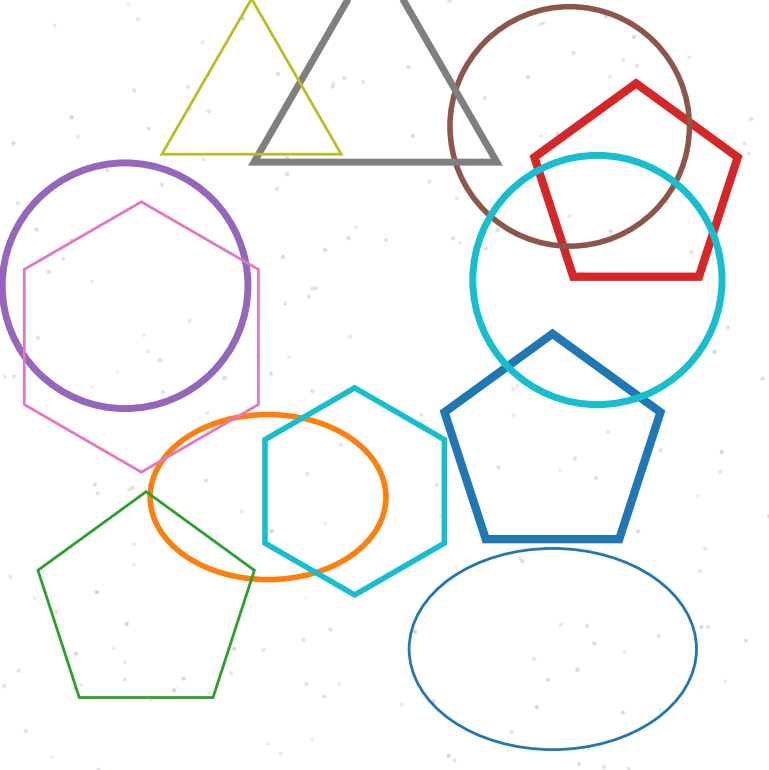[{"shape": "pentagon", "thickness": 3, "radius": 0.74, "center": [0.718, 0.419]}, {"shape": "oval", "thickness": 1, "radius": 0.93, "center": [0.718, 0.157]}, {"shape": "oval", "thickness": 2, "radius": 0.77, "center": [0.348, 0.354]}, {"shape": "pentagon", "thickness": 1, "radius": 0.74, "center": [0.19, 0.214]}, {"shape": "pentagon", "thickness": 3, "radius": 0.69, "center": [0.826, 0.753]}, {"shape": "circle", "thickness": 2.5, "radius": 0.8, "center": [0.162, 0.629]}, {"shape": "circle", "thickness": 2, "radius": 0.78, "center": [0.74, 0.836]}, {"shape": "hexagon", "thickness": 1, "radius": 0.88, "center": [0.184, 0.562]}, {"shape": "triangle", "thickness": 2.5, "radius": 0.91, "center": [0.488, 0.88]}, {"shape": "triangle", "thickness": 1, "radius": 0.67, "center": [0.327, 0.867]}, {"shape": "circle", "thickness": 2.5, "radius": 0.81, "center": [0.776, 0.636]}, {"shape": "hexagon", "thickness": 2, "radius": 0.67, "center": [0.461, 0.362]}]